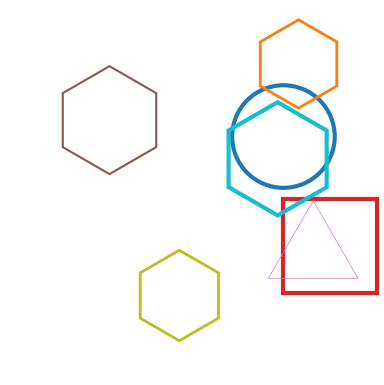[{"shape": "circle", "thickness": 3, "radius": 0.67, "center": [0.736, 0.645]}, {"shape": "hexagon", "thickness": 2, "radius": 0.57, "center": [0.775, 0.834]}, {"shape": "square", "thickness": 3, "radius": 0.61, "center": [0.856, 0.362]}, {"shape": "hexagon", "thickness": 1.5, "radius": 0.7, "center": [0.284, 0.688]}, {"shape": "triangle", "thickness": 0.5, "radius": 0.67, "center": [0.813, 0.344]}, {"shape": "hexagon", "thickness": 2, "radius": 0.59, "center": [0.466, 0.232]}, {"shape": "hexagon", "thickness": 3, "radius": 0.74, "center": [0.721, 0.587]}]